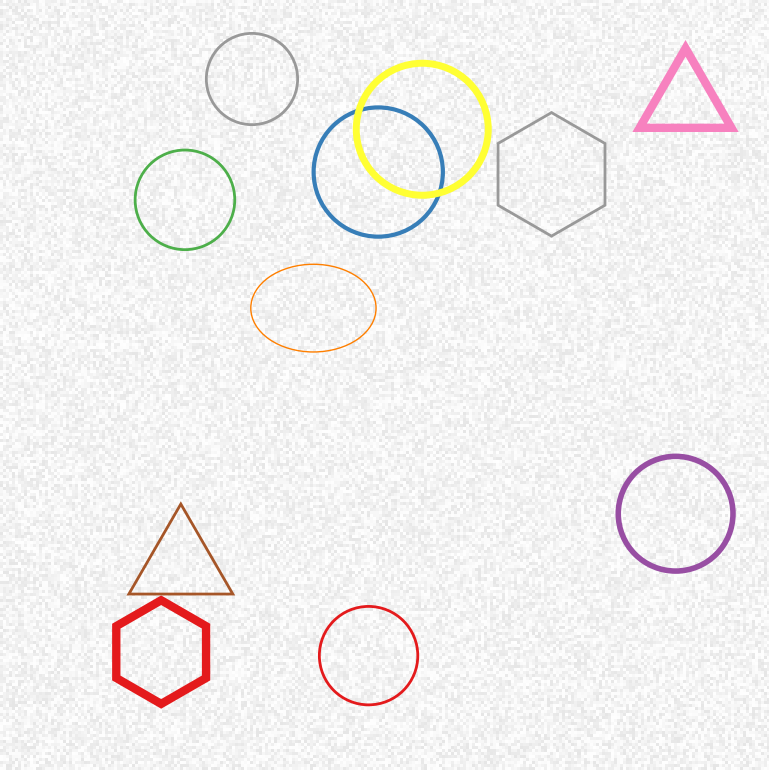[{"shape": "circle", "thickness": 1, "radius": 0.32, "center": [0.479, 0.149]}, {"shape": "hexagon", "thickness": 3, "radius": 0.34, "center": [0.209, 0.153]}, {"shape": "circle", "thickness": 1.5, "radius": 0.42, "center": [0.491, 0.777]}, {"shape": "circle", "thickness": 1, "radius": 0.32, "center": [0.24, 0.74]}, {"shape": "circle", "thickness": 2, "radius": 0.37, "center": [0.877, 0.333]}, {"shape": "oval", "thickness": 0.5, "radius": 0.41, "center": [0.407, 0.6]}, {"shape": "circle", "thickness": 2.5, "radius": 0.43, "center": [0.548, 0.832]}, {"shape": "triangle", "thickness": 1, "radius": 0.39, "center": [0.235, 0.267]}, {"shape": "triangle", "thickness": 3, "radius": 0.34, "center": [0.89, 0.868]}, {"shape": "circle", "thickness": 1, "radius": 0.3, "center": [0.327, 0.897]}, {"shape": "hexagon", "thickness": 1, "radius": 0.4, "center": [0.716, 0.774]}]